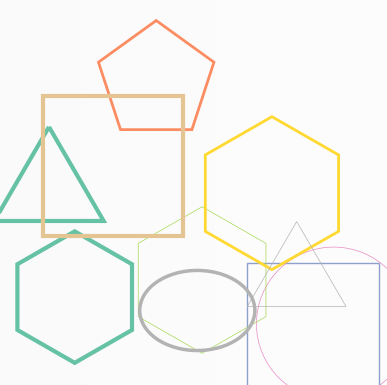[{"shape": "hexagon", "thickness": 3, "radius": 0.85, "center": [0.193, 0.228]}, {"shape": "triangle", "thickness": 3, "radius": 0.81, "center": [0.126, 0.507]}, {"shape": "pentagon", "thickness": 2, "radius": 0.78, "center": [0.403, 0.79]}, {"shape": "square", "thickness": 1, "radius": 0.85, "center": [0.807, 0.146]}, {"shape": "circle", "thickness": 0.5, "radius": 1.0, "center": [0.861, 0.159]}, {"shape": "hexagon", "thickness": 0.5, "radius": 0.95, "center": [0.522, 0.273]}, {"shape": "hexagon", "thickness": 2, "radius": 0.99, "center": [0.702, 0.498]}, {"shape": "square", "thickness": 3, "radius": 0.91, "center": [0.291, 0.568]}, {"shape": "triangle", "thickness": 0.5, "radius": 0.74, "center": [0.766, 0.277]}, {"shape": "oval", "thickness": 2.5, "radius": 0.74, "center": [0.509, 0.194]}]